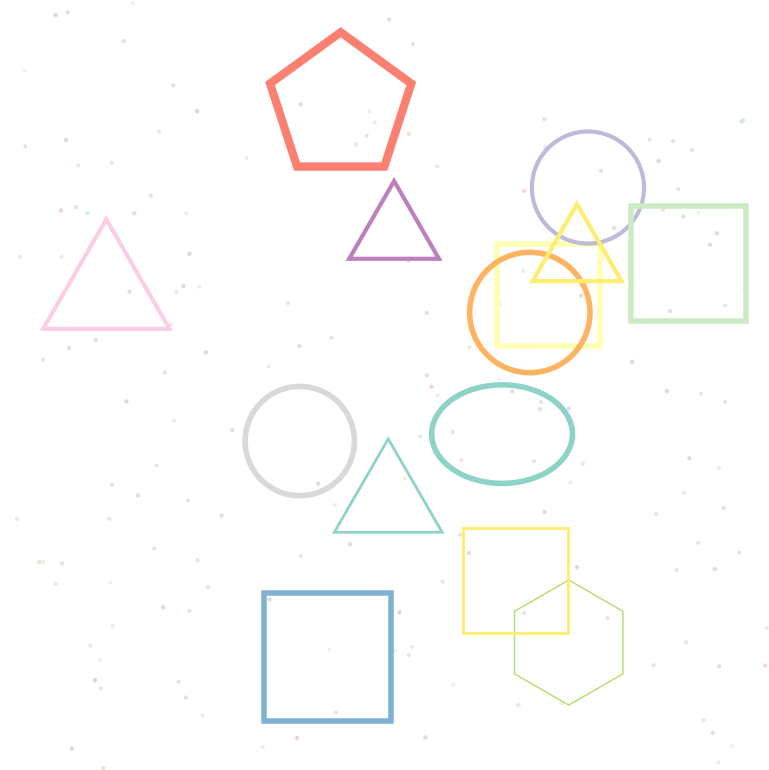[{"shape": "oval", "thickness": 2, "radius": 0.46, "center": [0.652, 0.436]}, {"shape": "triangle", "thickness": 1, "radius": 0.4, "center": [0.504, 0.349]}, {"shape": "square", "thickness": 2, "radius": 0.33, "center": [0.713, 0.617]}, {"shape": "circle", "thickness": 1.5, "radius": 0.36, "center": [0.764, 0.756]}, {"shape": "pentagon", "thickness": 3, "radius": 0.48, "center": [0.442, 0.862]}, {"shape": "square", "thickness": 2, "radius": 0.41, "center": [0.425, 0.147]}, {"shape": "circle", "thickness": 2, "radius": 0.39, "center": [0.688, 0.594]}, {"shape": "hexagon", "thickness": 0.5, "radius": 0.41, "center": [0.739, 0.165]}, {"shape": "triangle", "thickness": 1.5, "radius": 0.47, "center": [0.138, 0.62]}, {"shape": "circle", "thickness": 2, "radius": 0.35, "center": [0.389, 0.427]}, {"shape": "triangle", "thickness": 1.5, "radius": 0.34, "center": [0.512, 0.698]}, {"shape": "square", "thickness": 2, "radius": 0.37, "center": [0.894, 0.658]}, {"shape": "square", "thickness": 1, "radius": 0.34, "center": [0.67, 0.246]}, {"shape": "triangle", "thickness": 1.5, "radius": 0.33, "center": [0.749, 0.668]}]